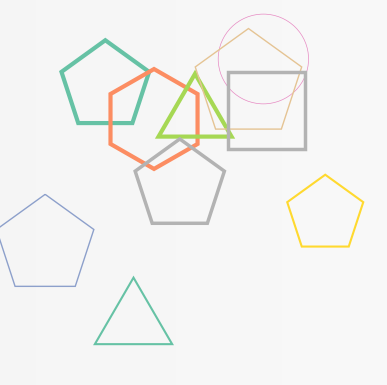[{"shape": "pentagon", "thickness": 3, "radius": 0.59, "center": [0.272, 0.777]}, {"shape": "triangle", "thickness": 1.5, "radius": 0.58, "center": [0.345, 0.164]}, {"shape": "hexagon", "thickness": 3, "radius": 0.65, "center": [0.397, 0.691]}, {"shape": "pentagon", "thickness": 1, "radius": 0.66, "center": [0.117, 0.363]}, {"shape": "circle", "thickness": 0.5, "radius": 0.58, "center": [0.68, 0.847]}, {"shape": "triangle", "thickness": 3, "radius": 0.54, "center": [0.503, 0.7]}, {"shape": "pentagon", "thickness": 1.5, "radius": 0.52, "center": [0.839, 0.443]}, {"shape": "pentagon", "thickness": 1, "radius": 0.72, "center": [0.641, 0.781]}, {"shape": "square", "thickness": 2.5, "radius": 0.5, "center": [0.688, 0.713]}, {"shape": "pentagon", "thickness": 2.5, "radius": 0.61, "center": [0.464, 0.518]}]